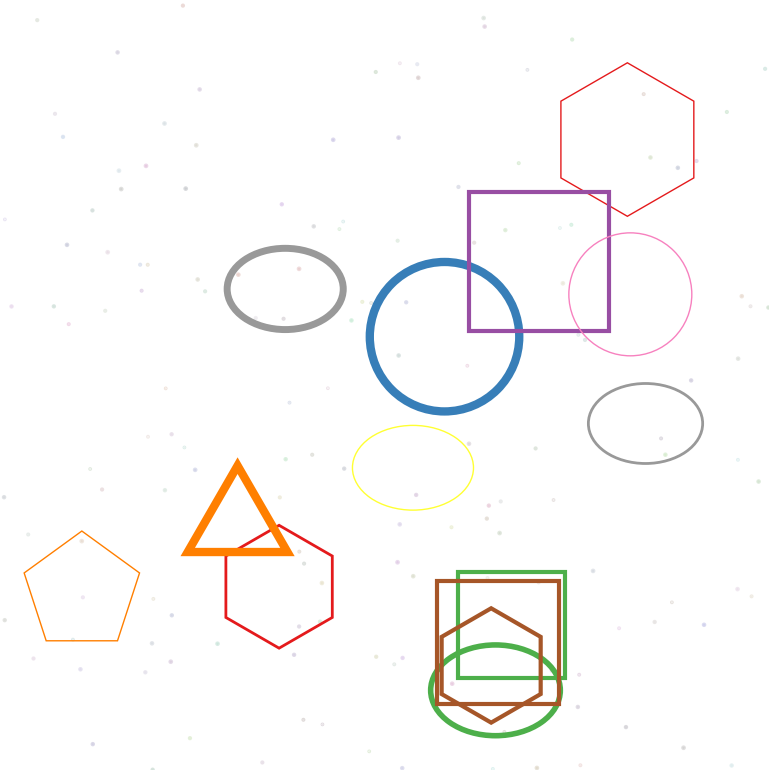[{"shape": "hexagon", "thickness": 0.5, "radius": 0.5, "center": [0.815, 0.819]}, {"shape": "hexagon", "thickness": 1, "radius": 0.4, "center": [0.362, 0.238]}, {"shape": "circle", "thickness": 3, "radius": 0.49, "center": [0.577, 0.563]}, {"shape": "oval", "thickness": 2, "radius": 0.42, "center": [0.643, 0.103]}, {"shape": "square", "thickness": 1.5, "radius": 0.34, "center": [0.664, 0.188]}, {"shape": "square", "thickness": 1.5, "radius": 0.45, "center": [0.7, 0.66]}, {"shape": "pentagon", "thickness": 0.5, "radius": 0.39, "center": [0.106, 0.232]}, {"shape": "triangle", "thickness": 3, "radius": 0.37, "center": [0.309, 0.32]}, {"shape": "oval", "thickness": 0.5, "radius": 0.39, "center": [0.536, 0.393]}, {"shape": "hexagon", "thickness": 1.5, "radius": 0.37, "center": [0.638, 0.136]}, {"shape": "square", "thickness": 1.5, "radius": 0.4, "center": [0.647, 0.165]}, {"shape": "circle", "thickness": 0.5, "radius": 0.4, "center": [0.819, 0.618]}, {"shape": "oval", "thickness": 2.5, "radius": 0.38, "center": [0.37, 0.625]}, {"shape": "oval", "thickness": 1, "radius": 0.37, "center": [0.838, 0.45]}]